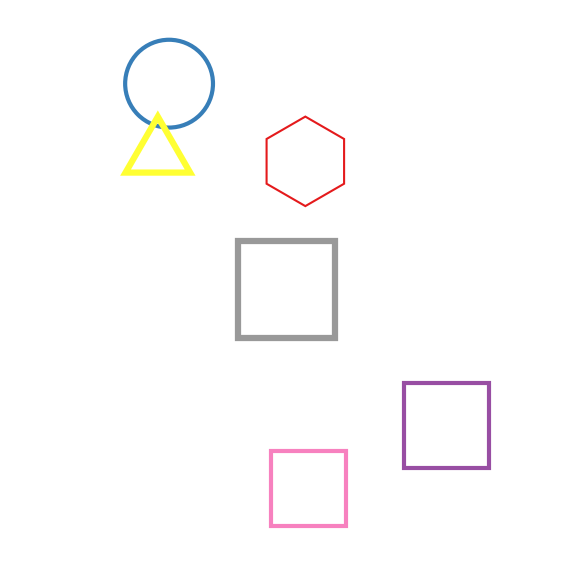[{"shape": "hexagon", "thickness": 1, "radius": 0.39, "center": [0.529, 0.72]}, {"shape": "circle", "thickness": 2, "radius": 0.38, "center": [0.293, 0.854]}, {"shape": "square", "thickness": 2, "radius": 0.37, "center": [0.774, 0.262]}, {"shape": "triangle", "thickness": 3, "radius": 0.32, "center": [0.273, 0.733]}, {"shape": "square", "thickness": 2, "radius": 0.32, "center": [0.535, 0.154]}, {"shape": "square", "thickness": 3, "radius": 0.42, "center": [0.496, 0.497]}]